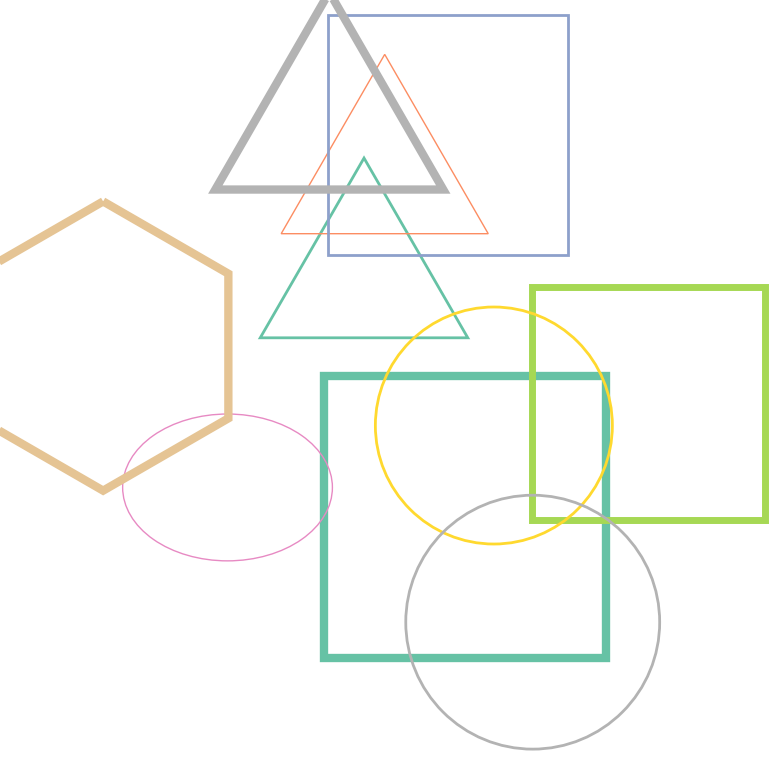[{"shape": "square", "thickness": 3, "radius": 0.92, "center": [0.604, 0.329]}, {"shape": "triangle", "thickness": 1, "radius": 0.78, "center": [0.473, 0.639]}, {"shape": "triangle", "thickness": 0.5, "radius": 0.78, "center": [0.5, 0.774]}, {"shape": "square", "thickness": 1, "radius": 0.78, "center": [0.581, 0.824]}, {"shape": "oval", "thickness": 0.5, "radius": 0.68, "center": [0.295, 0.367]}, {"shape": "square", "thickness": 2.5, "radius": 0.76, "center": [0.842, 0.477]}, {"shape": "circle", "thickness": 1, "radius": 0.77, "center": [0.641, 0.447]}, {"shape": "hexagon", "thickness": 3, "radius": 0.94, "center": [0.134, 0.551]}, {"shape": "triangle", "thickness": 3, "radius": 0.85, "center": [0.428, 0.839]}, {"shape": "circle", "thickness": 1, "radius": 0.82, "center": [0.692, 0.192]}]